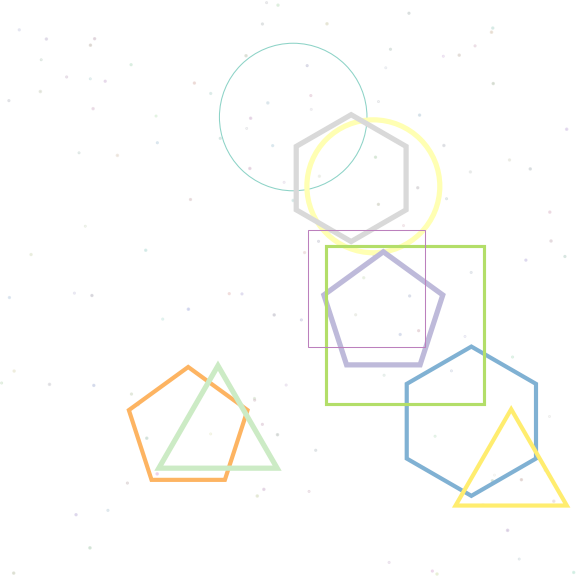[{"shape": "circle", "thickness": 0.5, "radius": 0.64, "center": [0.508, 0.797]}, {"shape": "circle", "thickness": 2.5, "radius": 0.58, "center": [0.646, 0.677]}, {"shape": "pentagon", "thickness": 2.5, "radius": 0.54, "center": [0.664, 0.455]}, {"shape": "hexagon", "thickness": 2, "radius": 0.65, "center": [0.816, 0.27]}, {"shape": "pentagon", "thickness": 2, "radius": 0.54, "center": [0.326, 0.256]}, {"shape": "square", "thickness": 1.5, "radius": 0.68, "center": [0.702, 0.436]}, {"shape": "hexagon", "thickness": 2.5, "radius": 0.55, "center": [0.608, 0.691]}, {"shape": "square", "thickness": 0.5, "radius": 0.51, "center": [0.634, 0.499]}, {"shape": "triangle", "thickness": 2.5, "radius": 0.59, "center": [0.377, 0.248]}, {"shape": "triangle", "thickness": 2, "radius": 0.56, "center": [0.885, 0.179]}]